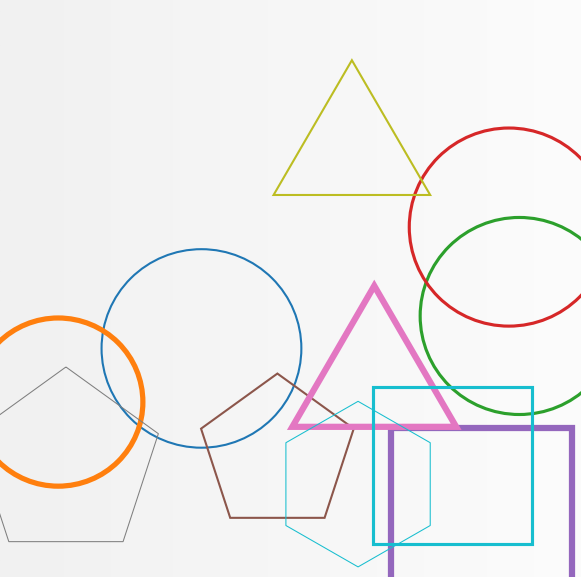[{"shape": "circle", "thickness": 1, "radius": 0.86, "center": [0.347, 0.396]}, {"shape": "circle", "thickness": 2.5, "radius": 0.73, "center": [0.1, 0.303]}, {"shape": "circle", "thickness": 1.5, "radius": 0.85, "center": [0.893, 0.452]}, {"shape": "circle", "thickness": 1.5, "radius": 0.86, "center": [0.876, 0.606]}, {"shape": "square", "thickness": 3, "radius": 0.78, "center": [0.829, 0.103]}, {"shape": "pentagon", "thickness": 1, "radius": 0.69, "center": [0.477, 0.214]}, {"shape": "triangle", "thickness": 3, "radius": 0.81, "center": [0.644, 0.341]}, {"shape": "pentagon", "thickness": 0.5, "radius": 0.84, "center": [0.113, 0.196]}, {"shape": "triangle", "thickness": 1, "radius": 0.78, "center": [0.605, 0.739]}, {"shape": "square", "thickness": 1.5, "radius": 0.68, "center": [0.779, 0.193]}, {"shape": "hexagon", "thickness": 0.5, "radius": 0.72, "center": [0.616, 0.161]}]